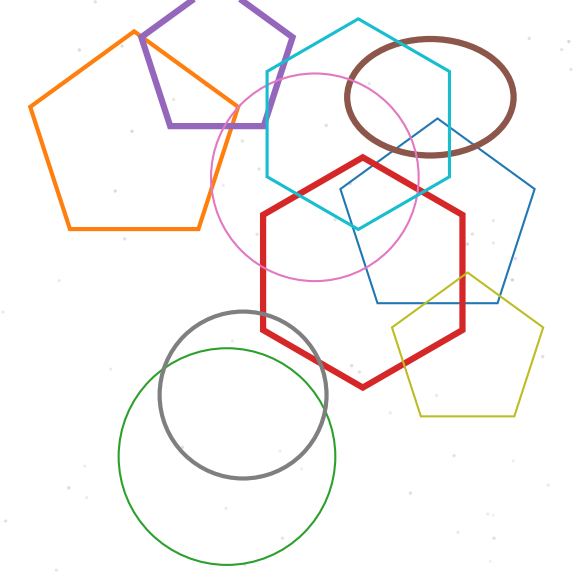[{"shape": "pentagon", "thickness": 1, "radius": 0.88, "center": [0.758, 0.617]}, {"shape": "pentagon", "thickness": 2, "radius": 0.95, "center": [0.232, 0.756]}, {"shape": "circle", "thickness": 1, "radius": 0.94, "center": [0.393, 0.209]}, {"shape": "hexagon", "thickness": 3, "radius": 1.0, "center": [0.628, 0.527]}, {"shape": "pentagon", "thickness": 3, "radius": 0.69, "center": [0.376, 0.892]}, {"shape": "oval", "thickness": 3, "radius": 0.72, "center": [0.745, 0.831]}, {"shape": "circle", "thickness": 1, "radius": 0.9, "center": [0.545, 0.692]}, {"shape": "circle", "thickness": 2, "radius": 0.72, "center": [0.421, 0.315]}, {"shape": "pentagon", "thickness": 1, "radius": 0.69, "center": [0.81, 0.39]}, {"shape": "hexagon", "thickness": 1.5, "radius": 0.91, "center": [0.62, 0.784]}]